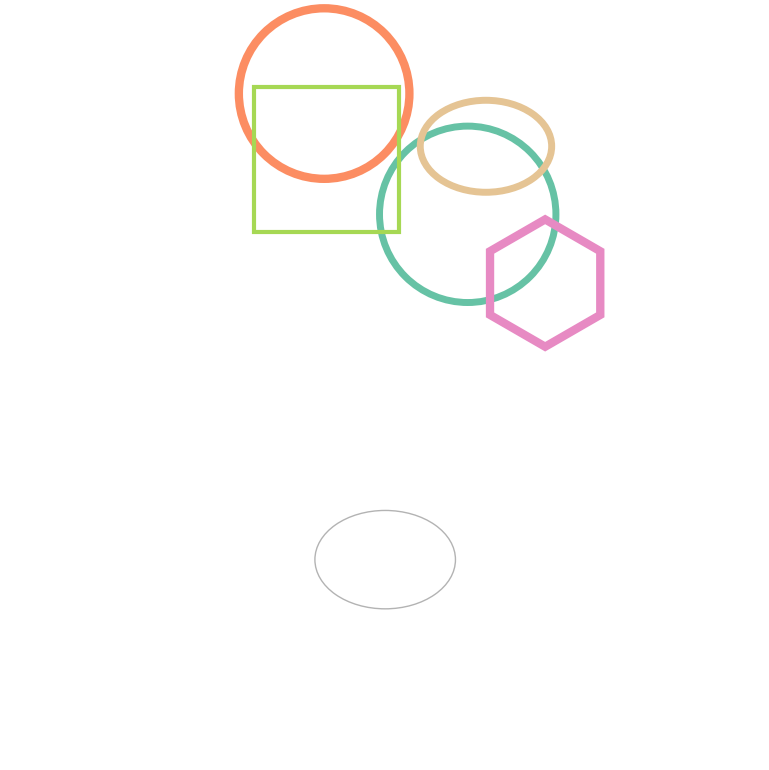[{"shape": "circle", "thickness": 2.5, "radius": 0.57, "center": [0.607, 0.722]}, {"shape": "circle", "thickness": 3, "radius": 0.55, "center": [0.421, 0.878]}, {"shape": "hexagon", "thickness": 3, "radius": 0.41, "center": [0.708, 0.632]}, {"shape": "square", "thickness": 1.5, "radius": 0.47, "center": [0.424, 0.793]}, {"shape": "oval", "thickness": 2.5, "radius": 0.43, "center": [0.631, 0.81]}, {"shape": "oval", "thickness": 0.5, "radius": 0.46, "center": [0.5, 0.273]}]